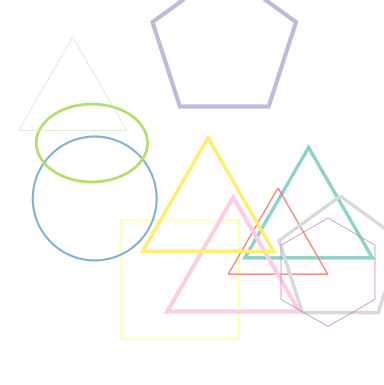[{"shape": "triangle", "thickness": 2.5, "radius": 0.96, "center": [0.802, 0.426]}, {"shape": "square", "thickness": 1.5, "radius": 0.77, "center": [0.468, 0.274]}, {"shape": "pentagon", "thickness": 3, "radius": 0.98, "center": [0.583, 0.882]}, {"shape": "triangle", "thickness": 1, "radius": 0.75, "center": [0.722, 0.363]}, {"shape": "circle", "thickness": 1.5, "radius": 0.8, "center": [0.246, 0.484]}, {"shape": "oval", "thickness": 2, "radius": 0.72, "center": [0.239, 0.629]}, {"shape": "triangle", "thickness": 3, "radius": 0.99, "center": [0.606, 0.29]}, {"shape": "pentagon", "thickness": 2.5, "radius": 0.84, "center": [0.884, 0.323]}, {"shape": "hexagon", "thickness": 0.5, "radius": 0.7, "center": [0.852, 0.293]}, {"shape": "triangle", "thickness": 0.5, "radius": 0.81, "center": [0.189, 0.742]}, {"shape": "triangle", "thickness": 2.5, "radius": 0.98, "center": [0.54, 0.445]}]